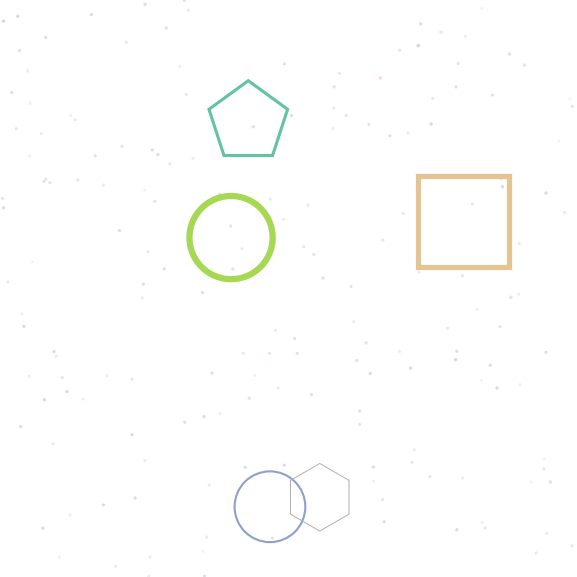[{"shape": "pentagon", "thickness": 1.5, "radius": 0.36, "center": [0.43, 0.788]}, {"shape": "circle", "thickness": 1, "radius": 0.31, "center": [0.467, 0.122]}, {"shape": "circle", "thickness": 3, "radius": 0.36, "center": [0.4, 0.588]}, {"shape": "square", "thickness": 2.5, "radius": 0.39, "center": [0.802, 0.616]}, {"shape": "hexagon", "thickness": 0.5, "radius": 0.29, "center": [0.554, 0.138]}]